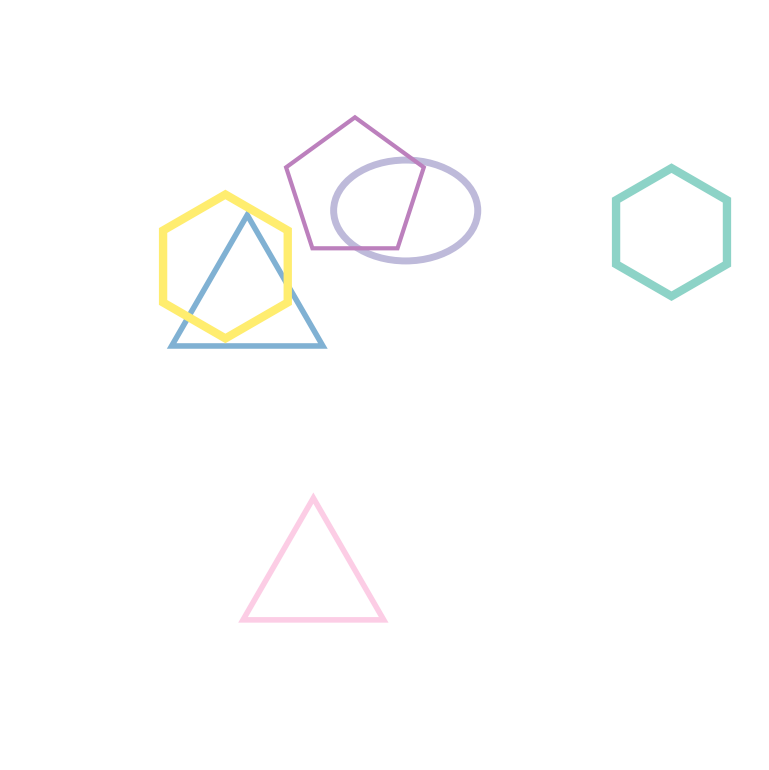[{"shape": "hexagon", "thickness": 3, "radius": 0.42, "center": [0.872, 0.698]}, {"shape": "oval", "thickness": 2.5, "radius": 0.47, "center": [0.527, 0.727]}, {"shape": "triangle", "thickness": 2, "radius": 0.57, "center": [0.321, 0.607]}, {"shape": "triangle", "thickness": 2, "radius": 0.53, "center": [0.407, 0.248]}, {"shape": "pentagon", "thickness": 1.5, "radius": 0.47, "center": [0.461, 0.754]}, {"shape": "hexagon", "thickness": 3, "radius": 0.47, "center": [0.293, 0.654]}]